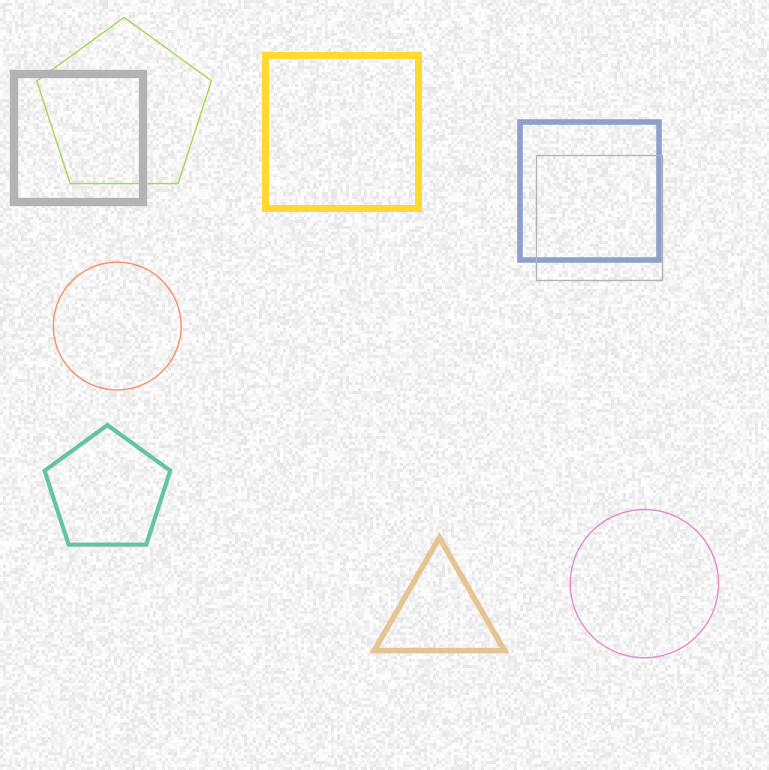[{"shape": "pentagon", "thickness": 1.5, "radius": 0.43, "center": [0.14, 0.362]}, {"shape": "circle", "thickness": 0.5, "radius": 0.41, "center": [0.152, 0.577]}, {"shape": "square", "thickness": 2, "radius": 0.45, "center": [0.766, 0.752]}, {"shape": "circle", "thickness": 0.5, "radius": 0.48, "center": [0.837, 0.242]}, {"shape": "pentagon", "thickness": 0.5, "radius": 0.6, "center": [0.161, 0.858]}, {"shape": "square", "thickness": 2.5, "radius": 0.5, "center": [0.443, 0.829]}, {"shape": "triangle", "thickness": 2, "radius": 0.49, "center": [0.571, 0.204]}, {"shape": "square", "thickness": 0.5, "radius": 0.41, "center": [0.778, 0.718]}, {"shape": "square", "thickness": 3, "radius": 0.42, "center": [0.102, 0.82]}]